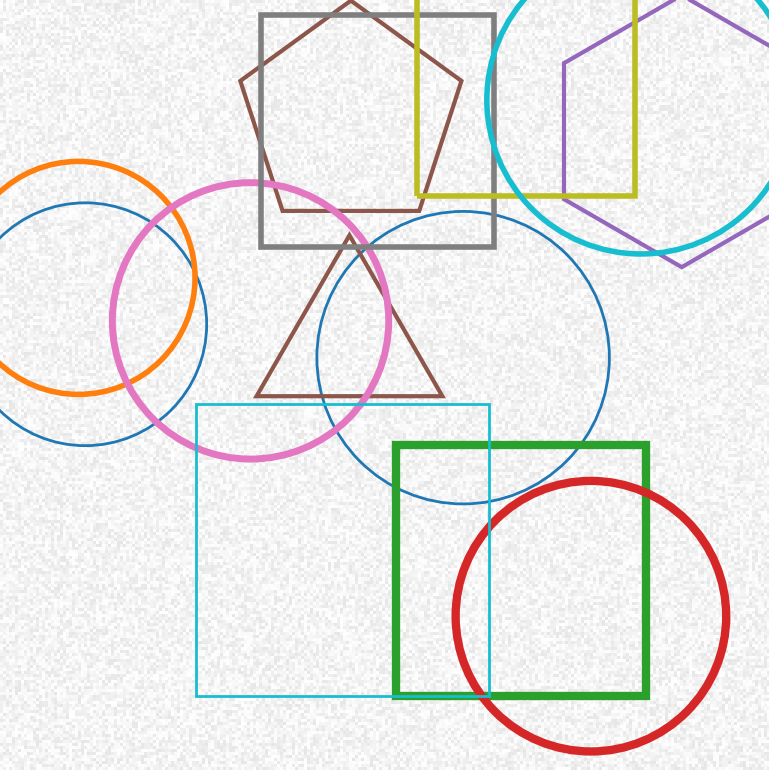[{"shape": "circle", "thickness": 1, "radius": 0.79, "center": [0.111, 0.579]}, {"shape": "circle", "thickness": 1, "radius": 0.95, "center": [0.601, 0.535]}, {"shape": "circle", "thickness": 2, "radius": 0.76, "center": [0.102, 0.639]}, {"shape": "square", "thickness": 3, "radius": 0.81, "center": [0.677, 0.259]}, {"shape": "circle", "thickness": 3, "radius": 0.88, "center": [0.767, 0.2]}, {"shape": "hexagon", "thickness": 1.5, "radius": 0.88, "center": [0.885, 0.83]}, {"shape": "triangle", "thickness": 1.5, "radius": 0.7, "center": [0.454, 0.555]}, {"shape": "pentagon", "thickness": 1.5, "radius": 0.75, "center": [0.456, 0.848]}, {"shape": "circle", "thickness": 2.5, "radius": 0.9, "center": [0.325, 0.583]}, {"shape": "square", "thickness": 2, "radius": 0.76, "center": [0.49, 0.83]}, {"shape": "square", "thickness": 2, "radius": 0.71, "center": [0.683, 0.888]}, {"shape": "square", "thickness": 1, "radius": 0.95, "center": [0.445, 0.286]}, {"shape": "circle", "thickness": 2, "radius": 1.0, "center": [0.832, 0.87]}]